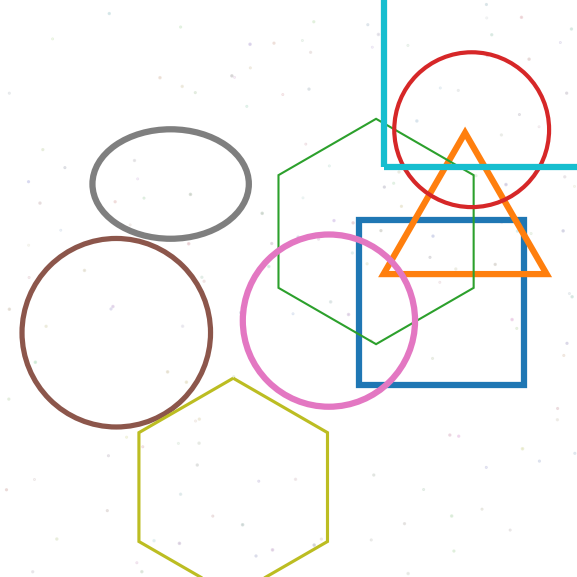[{"shape": "square", "thickness": 3, "radius": 0.71, "center": [0.764, 0.476]}, {"shape": "triangle", "thickness": 3, "radius": 0.82, "center": [0.805, 0.606]}, {"shape": "hexagon", "thickness": 1, "radius": 0.98, "center": [0.651, 0.598]}, {"shape": "circle", "thickness": 2, "radius": 0.67, "center": [0.817, 0.775]}, {"shape": "circle", "thickness": 2.5, "radius": 0.82, "center": [0.201, 0.423]}, {"shape": "circle", "thickness": 3, "radius": 0.75, "center": [0.57, 0.444]}, {"shape": "oval", "thickness": 3, "radius": 0.68, "center": [0.295, 0.68]}, {"shape": "hexagon", "thickness": 1.5, "radius": 0.94, "center": [0.404, 0.156]}, {"shape": "square", "thickness": 3, "radius": 0.87, "center": [0.839, 0.884]}]